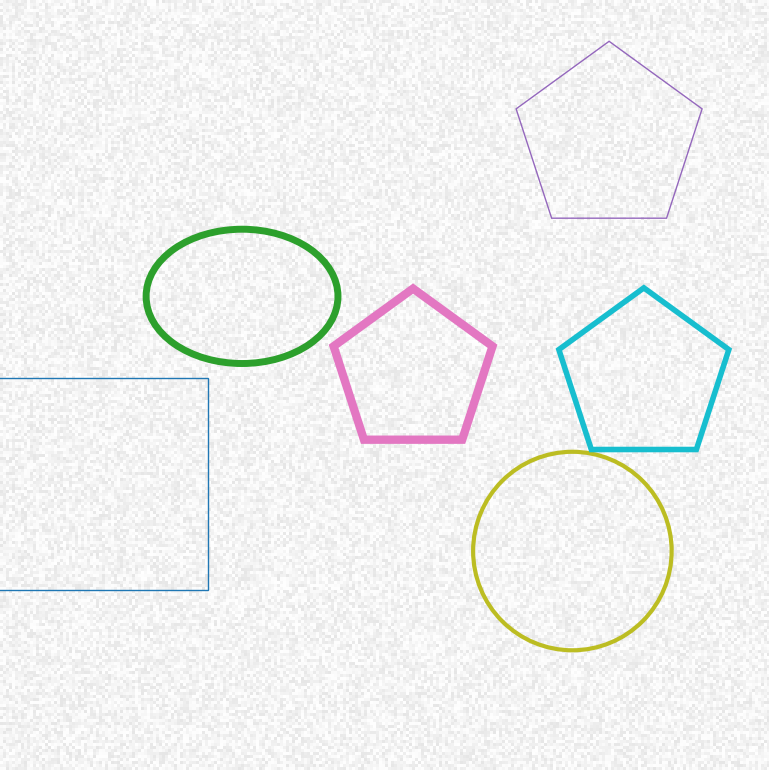[{"shape": "square", "thickness": 0.5, "radius": 0.69, "center": [0.133, 0.372]}, {"shape": "oval", "thickness": 2.5, "radius": 0.62, "center": [0.314, 0.615]}, {"shape": "pentagon", "thickness": 0.5, "radius": 0.63, "center": [0.791, 0.819]}, {"shape": "pentagon", "thickness": 3, "radius": 0.54, "center": [0.536, 0.517]}, {"shape": "circle", "thickness": 1.5, "radius": 0.64, "center": [0.743, 0.284]}, {"shape": "pentagon", "thickness": 2, "radius": 0.58, "center": [0.836, 0.51]}]